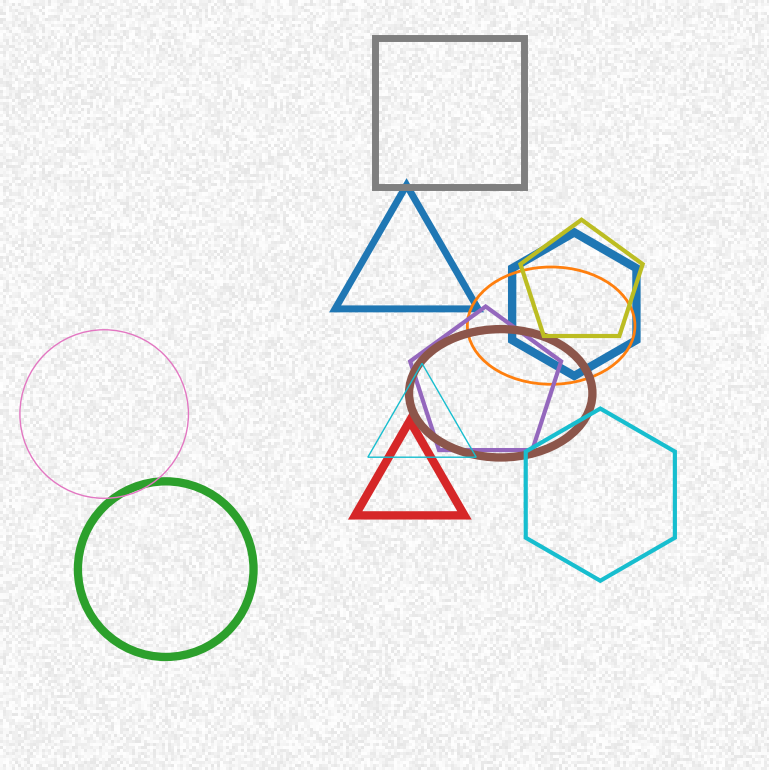[{"shape": "hexagon", "thickness": 3, "radius": 0.47, "center": [0.746, 0.605]}, {"shape": "triangle", "thickness": 2.5, "radius": 0.54, "center": [0.528, 0.652]}, {"shape": "oval", "thickness": 1, "radius": 0.54, "center": [0.716, 0.577]}, {"shape": "circle", "thickness": 3, "radius": 0.57, "center": [0.215, 0.261]}, {"shape": "triangle", "thickness": 3, "radius": 0.41, "center": [0.532, 0.372]}, {"shape": "pentagon", "thickness": 1.5, "radius": 0.52, "center": [0.631, 0.499]}, {"shape": "oval", "thickness": 3, "radius": 0.6, "center": [0.65, 0.489]}, {"shape": "circle", "thickness": 0.5, "radius": 0.55, "center": [0.135, 0.462]}, {"shape": "square", "thickness": 2.5, "radius": 0.48, "center": [0.584, 0.854]}, {"shape": "pentagon", "thickness": 1.5, "radius": 0.42, "center": [0.755, 0.631]}, {"shape": "triangle", "thickness": 0.5, "radius": 0.41, "center": [0.548, 0.447]}, {"shape": "hexagon", "thickness": 1.5, "radius": 0.56, "center": [0.78, 0.358]}]